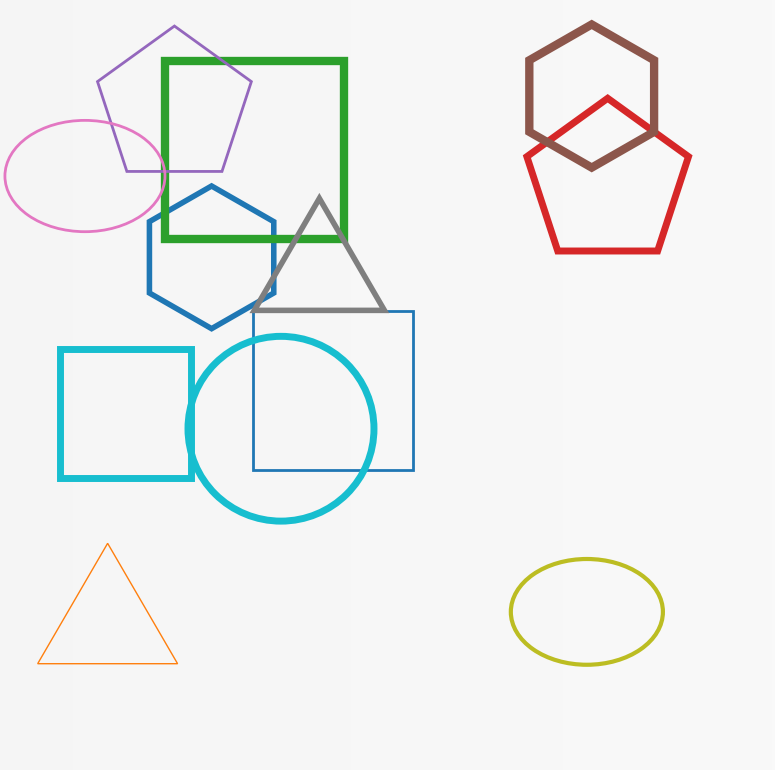[{"shape": "square", "thickness": 1, "radius": 0.52, "center": [0.429, 0.493]}, {"shape": "hexagon", "thickness": 2, "radius": 0.46, "center": [0.273, 0.666]}, {"shape": "triangle", "thickness": 0.5, "radius": 0.52, "center": [0.139, 0.19]}, {"shape": "square", "thickness": 3, "radius": 0.58, "center": [0.329, 0.805]}, {"shape": "pentagon", "thickness": 2.5, "radius": 0.55, "center": [0.784, 0.763]}, {"shape": "pentagon", "thickness": 1, "radius": 0.52, "center": [0.225, 0.862]}, {"shape": "hexagon", "thickness": 3, "radius": 0.46, "center": [0.764, 0.875]}, {"shape": "oval", "thickness": 1, "radius": 0.52, "center": [0.11, 0.771]}, {"shape": "triangle", "thickness": 2, "radius": 0.48, "center": [0.412, 0.645]}, {"shape": "oval", "thickness": 1.5, "radius": 0.49, "center": [0.757, 0.205]}, {"shape": "circle", "thickness": 2.5, "radius": 0.6, "center": [0.363, 0.443]}, {"shape": "square", "thickness": 2.5, "radius": 0.42, "center": [0.162, 0.463]}]